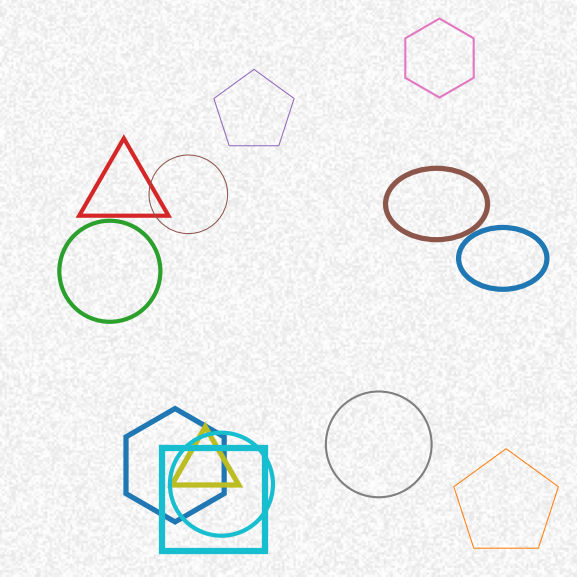[{"shape": "oval", "thickness": 2.5, "radius": 0.38, "center": [0.871, 0.552]}, {"shape": "hexagon", "thickness": 2.5, "radius": 0.49, "center": [0.303, 0.194]}, {"shape": "pentagon", "thickness": 0.5, "radius": 0.48, "center": [0.876, 0.127]}, {"shape": "circle", "thickness": 2, "radius": 0.44, "center": [0.19, 0.529]}, {"shape": "triangle", "thickness": 2, "radius": 0.45, "center": [0.214, 0.67]}, {"shape": "pentagon", "thickness": 0.5, "radius": 0.37, "center": [0.44, 0.806]}, {"shape": "circle", "thickness": 0.5, "radius": 0.34, "center": [0.326, 0.663]}, {"shape": "oval", "thickness": 2.5, "radius": 0.44, "center": [0.756, 0.646]}, {"shape": "hexagon", "thickness": 1, "radius": 0.34, "center": [0.761, 0.899]}, {"shape": "circle", "thickness": 1, "radius": 0.46, "center": [0.656, 0.23]}, {"shape": "triangle", "thickness": 2.5, "radius": 0.34, "center": [0.355, 0.193]}, {"shape": "circle", "thickness": 2, "radius": 0.45, "center": [0.383, 0.161]}, {"shape": "square", "thickness": 3, "radius": 0.45, "center": [0.369, 0.134]}]